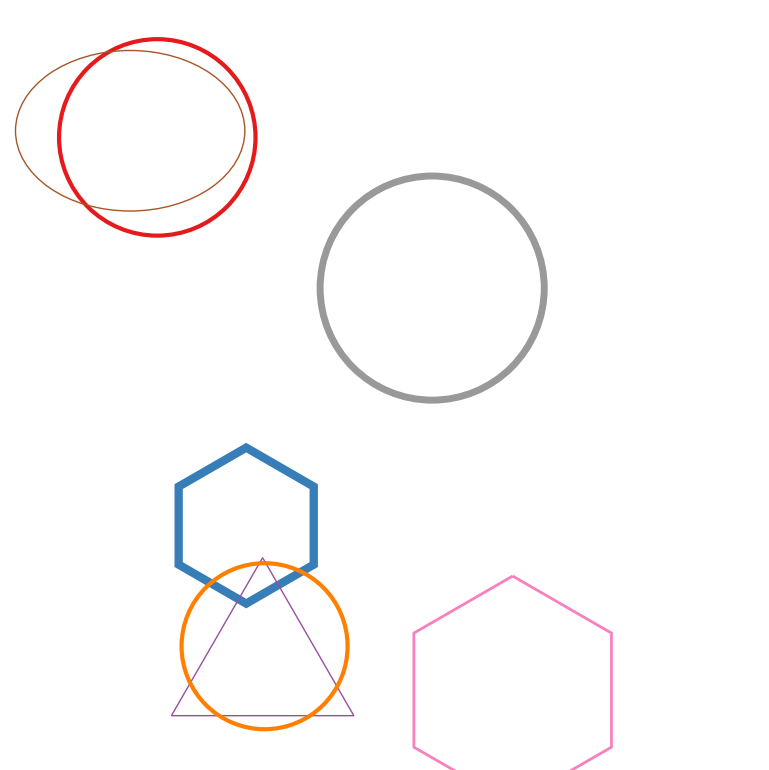[{"shape": "circle", "thickness": 1.5, "radius": 0.64, "center": [0.204, 0.822]}, {"shape": "hexagon", "thickness": 3, "radius": 0.51, "center": [0.32, 0.317]}, {"shape": "triangle", "thickness": 0.5, "radius": 0.68, "center": [0.341, 0.139]}, {"shape": "circle", "thickness": 1.5, "radius": 0.54, "center": [0.344, 0.161]}, {"shape": "oval", "thickness": 0.5, "radius": 0.74, "center": [0.169, 0.83]}, {"shape": "hexagon", "thickness": 1, "radius": 0.74, "center": [0.666, 0.104]}, {"shape": "circle", "thickness": 2.5, "radius": 0.73, "center": [0.561, 0.626]}]